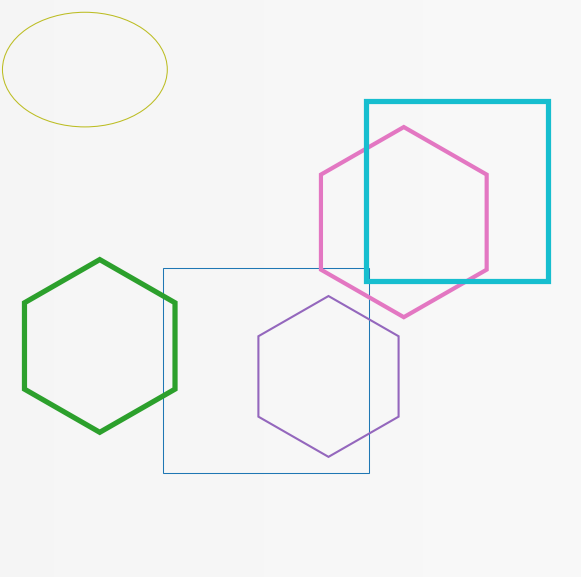[{"shape": "square", "thickness": 0.5, "radius": 0.89, "center": [0.458, 0.358]}, {"shape": "hexagon", "thickness": 2.5, "radius": 0.75, "center": [0.172, 0.4]}, {"shape": "hexagon", "thickness": 1, "radius": 0.7, "center": [0.565, 0.347]}, {"shape": "hexagon", "thickness": 2, "radius": 0.82, "center": [0.695, 0.615]}, {"shape": "oval", "thickness": 0.5, "radius": 0.71, "center": [0.146, 0.879]}, {"shape": "square", "thickness": 2.5, "radius": 0.78, "center": [0.786, 0.668]}]